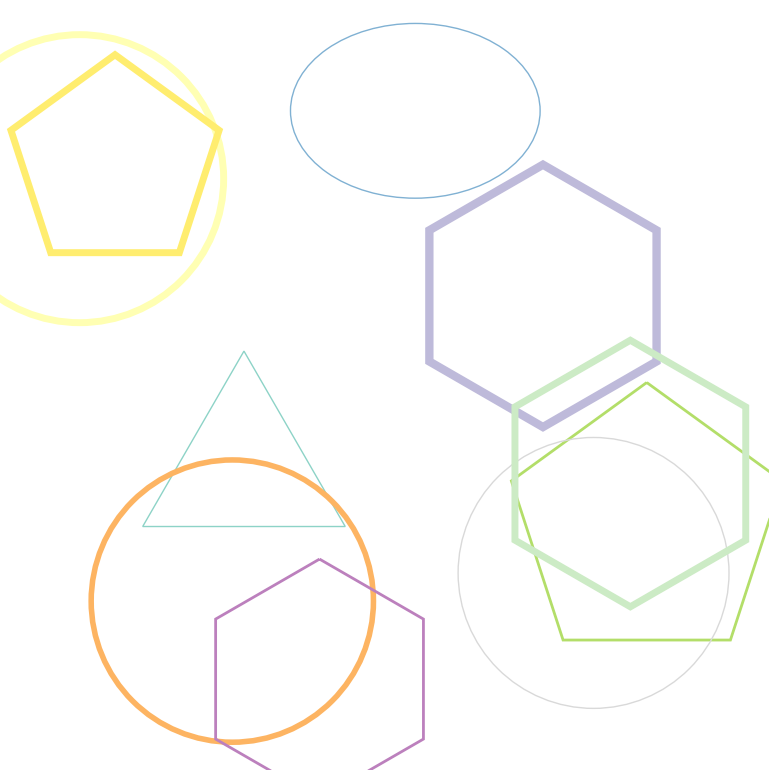[{"shape": "triangle", "thickness": 0.5, "radius": 0.76, "center": [0.317, 0.392]}, {"shape": "circle", "thickness": 2.5, "radius": 0.94, "center": [0.103, 0.768]}, {"shape": "hexagon", "thickness": 3, "radius": 0.85, "center": [0.705, 0.616]}, {"shape": "oval", "thickness": 0.5, "radius": 0.81, "center": [0.539, 0.856]}, {"shape": "circle", "thickness": 2, "radius": 0.92, "center": [0.302, 0.219]}, {"shape": "pentagon", "thickness": 1, "radius": 0.92, "center": [0.84, 0.318]}, {"shape": "circle", "thickness": 0.5, "radius": 0.88, "center": [0.771, 0.256]}, {"shape": "hexagon", "thickness": 1, "radius": 0.78, "center": [0.415, 0.118]}, {"shape": "hexagon", "thickness": 2.5, "radius": 0.87, "center": [0.819, 0.385]}, {"shape": "pentagon", "thickness": 2.5, "radius": 0.71, "center": [0.149, 0.787]}]